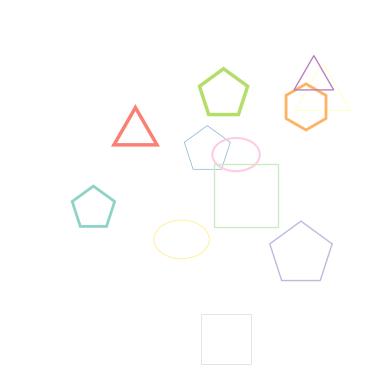[{"shape": "pentagon", "thickness": 2, "radius": 0.29, "center": [0.243, 0.459]}, {"shape": "triangle", "thickness": 0.5, "radius": 0.42, "center": [0.838, 0.754]}, {"shape": "pentagon", "thickness": 1, "radius": 0.43, "center": [0.782, 0.34]}, {"shape": "triangle", "thickness": 2.5, "radius": 0.32, "center": [0.352, 0.656]}, {"shape": "pentagon", "thickness": 0.5, "radius": 0.31, "center": [0.538, 0.611]}, {"shape": "hexagon", "thickness": 2, "radius": 0.3, "center": [0.795, 0.722]}, {"shape": "pentagon", "thickness": 2.5, "radius": 0.33, "center": [0.581, 0.756]}, {"shape": "oval", "thickness": 1.5, "radius": 0.31, "center": [0.613, 0.598]}, {"shape": "square", "thickness": 0.5, "radius": 0.32, "center": [0.587, 0.12]}, {"shape": "triangle", "thickness": 1, "radius": 0.3, "center": [0.815, 0.796]}, {"shape": "square", "thickness": 1, "radius": 0.41, "center": [0.638, 0.492]}, {"shape": "oval", "thickness": 0.5, "radius": 0.36, "center": [0.472, 0.378]}]